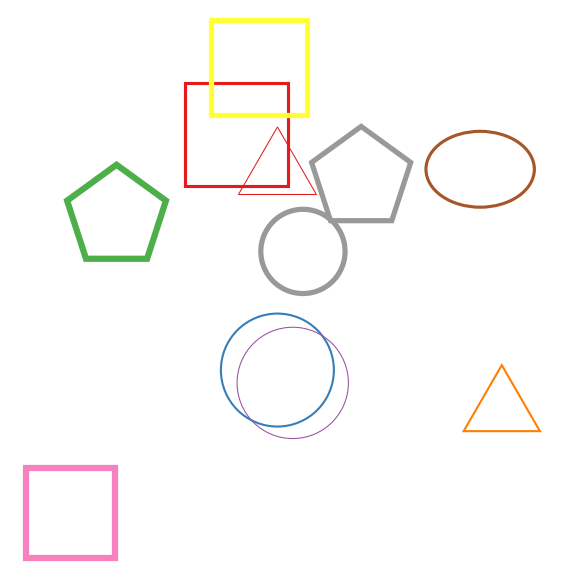[{"shape": "triangle", "thickness": 0.5, "radius": 0.39, "center": [0.48, 0.701]}, {"shape": "square", "thickness": 1.5, "radius": 0.44, "center": [0.409, 0.766]}, {"shape": "circle", "thickness": 1, "radius": 0.49, "center": [0.48, 0.358]}, {"shape": "pentagon", "thickness": 3, "radius": 0.45, "center": [0.202, 0.624]}, {"shape": "circle", "thickness": 0.5, "radius": 0.48, "center": [0.507, 0.336]}, {"shape": "triangle", "thickness": 1, "radius": 0.38, "center": [0.869, 0.291]}, {"shape": "square", "thickness": 2.5, "radius": 0.41, "center": [0.448, 0.882]}, {"shape": "oval", "thickness": 1.5, "radius": 0.47, "center": [0.831, 0.706]}, {"shape": "square", "thickness": 3, "radius": 0.39, "center": [0.122, 0.111]}, {"shape": "circle", "thickness": 2.5, "radius": 0.36, "center": [0.525, 0.564]}, {"shape": "pentagon", "thickness": 2.5, "radius": 0.45, "center": [0.625, 0.69]}]